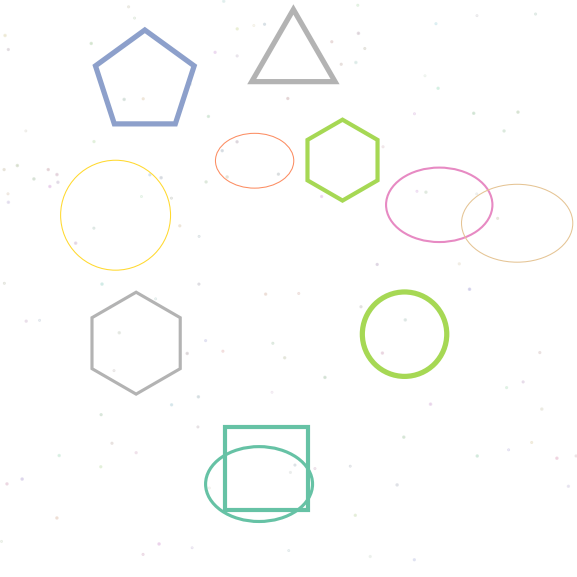[{"shape": "square", "thickness": 2, "radius": 0.36, "center": [0.462, 0.188]}, {"shape": "oval", "thickness": 1.5, "radius": 0.46, "center": [0.449, 0.161]}, {"shape": "oval", "thickness": 0.5, "radius": 0.34, "center": [0.441, 0.721]}, {"shape": "pentagon", "thickness": 2.5, "radius": 0.45, "center": [0.251, 0.857]}, {"shape": "oval", "thickness": 1, "radius": 0.46, "center": [0.761, 0.644]}, {"shape": "hexagon", "thickness": 2, "radius": 0.35, "center": [0.593, 0.722]}, {"shape": "circle", "thickness": 2.5, "radius": 0.37, "center": [0.701, 0.42]}, {"shape": "circle", "thickness": 0.5, "radius": 0.48, "center": [0.2, 0.626]}, {"shape": "oval", "thickness": 0.5, "radius": 0.48, "center": [0.895, 0.613]}, {"shape": "hexagon", "thickness": 1.5, "radius": 0.44, "center": [0.236, 0.405]}, {"shape": "triangle", "thickness": 2.5, "radius": 0.42, "center": [0.508, 0.899]}]